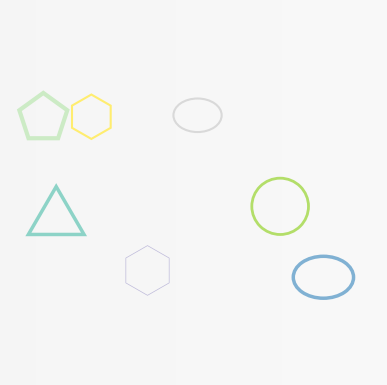[{"shape": "triangle", "thickness": 2.5, "radius": 0.41, "center": [0.145, 0.432]}, {"shape": "hexagon", "thickness": 0.5, "radius": 0.32, "center": [0.381, 0.297]}, {"shape": "oval", "thickness": 2.5, "radius": 0.39, "center": [0.835, 0.28]}, {"shape": "circle", "thickness": 2, "radius": 0.37, "center": [0.723, 0.464]}, {"shape": "oval", "thickness": 1.5, "radius": 0.31, "center": [0.51, 0.701]}, {"shape": "pentagon", "thickness": 3, "radius": 0.33, "center": [0.112, 0.694]}, {"shape": "hexagon", "thickness": 1.5, "radius": 0.29, "center": [0.236, 0.697]}]